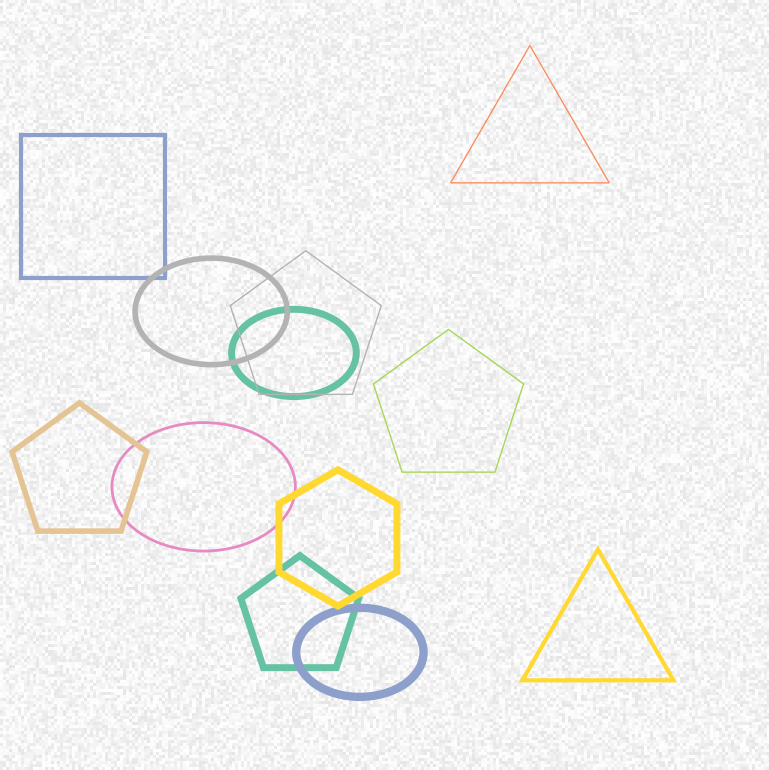[{"shape": "pentagon", "thickness": 2.5, "radius": 0.4, "center": [0.389, 0.198]}, {"shape": "oval", "thickness": 2.5, "radius": 0.4, "center": [0.382, 0.542]}, {"shape": "triangle", "thickness": 0.5, "radius": 0.59, "center": [0.688, 0.822]}, {"shape": "square", "thickness": 1.5, "radius": 0.47, "center": [0.121, 0.732]}, {"shape": "oval", "thickness": 3, "radius": 0.41, "center": [0.467, 0.153]}, {"shape": "oval", "thickness": 1, "radius": 0.6, "center": [0.264, 0.368]}, {"shape": "pentagon", "thickness": 0.5, "radius": 0.51, "center": [0.582, 0.47]}, {"shape": "hexagon", "thickness": 2.5, "radius": 0.44, "center": [0.439, 0.301]}, {"shape": "triangle", "thickness": 1.5, "radius": 0.57, "center": [0.776, 0.173]}, {"shape": "pentagon", "thickness": 2, "radius": 0.46, "center": [0.103, 0.385]}, {"shape": "pentagon", "thickness": 0.5, "radius": 0.52, "center": [0.397, 0.571]}, {"shape": "oval", "thickness": 2, "radius": 0.49, "center": [0.274, 0.596]}]